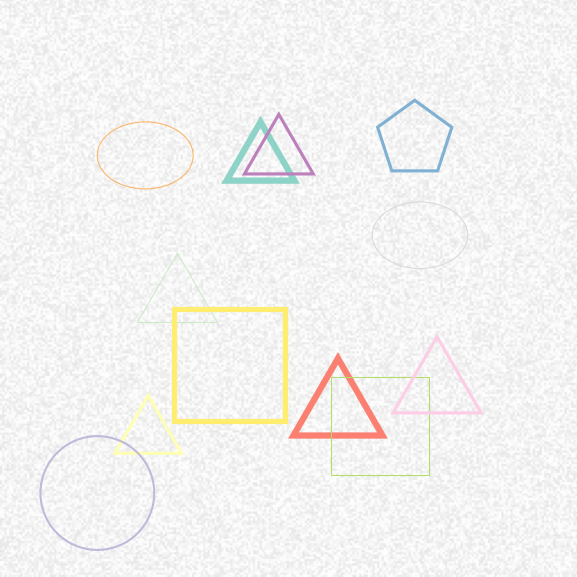[{"shape": "triangle", "thickness": 3, "radius": 0.34, "center": [0.451, 0.72]}, {"shape": "triangle", "thickness": 1.5, "radius": 0.33, "center": [0.257, 0.248]}, {"shape": "circle", "thickness": 1, "radius": 0.49, "center": [0.169, 0.145]}, {"shape": "triangle", "thickness": 3, "radius": 0.45, "center": [0.585, 0.289]}, {"shape": "pentagon", "thickness": 1.5, "radius": 0.34, "center": [0.718, 0.758]}, {"shape": "oval", "thickness": 0.5, "radius": 0.41, "center": [0.251, 0.73]}, {"shape": "square", "thickness": 0.5, "radius": 0.42, "center": [0.659, 0.262]}, {"shape": "triangle", "thickness": 1.5, "radius": 0.44, "center": [0.757, 0.328]}, {"shape": "oval", "thickness": 0.5, "radius": 0.41, "center": [0.727, 0.592]}, {"shape": "triangle", "thickness": 1.5, "radius": 0.34, "center": [0.483, 0.732]}, {"shape": "triangle", "thickness": 0.5, "radius": 0.4, "center": [0.307, 0.481]}, {"shape": "square", "thickness": 2.5, "radius": 0.48, "center": [0.397, 0.367]}]